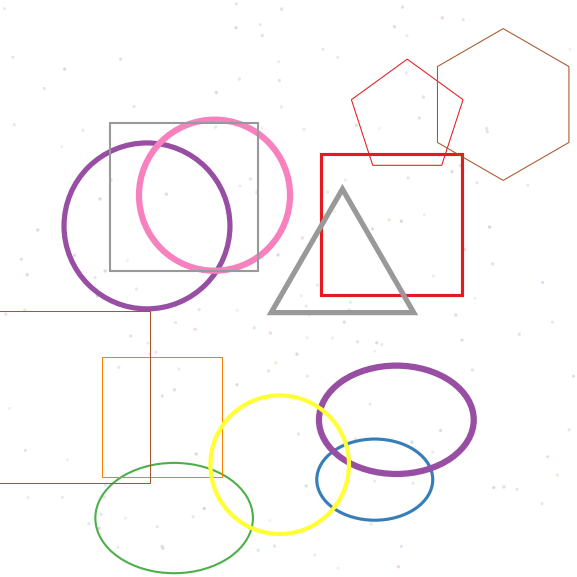[{"shape": "square", "thickness": 1.5, "radius": 0.61, "center": [0.678, 0.61]}, {"shape": "pentagon", "thickness": 0.5, "radius": 0.51, "center": [0.705, 0.795]}, {"shape": "oval", "thickness": 1.5, "radius": 0.5, "center": [0.649, 0.169]}, {"shape": "oval", "thickness": 1, "radius": 0.68, "center": [0.302, 0.102]}, {"shape": "circle", "thickness": 2.5, "radius": 0.72, "center": [0.255, 0.608]}, {"shape": "oval", "thickness": 3, "radius": 0.67, "center": [0.686, 0.272]}, {"shape": "square", "thickness": 0.5, "radius": 0.52, "center": [0.281, 0.278]}, {"shape": "circle", "thickness": 2, "radius": 0.6, "center": [0.484, 0.194]}, {"shape": "hexagon", "thickness": 0.5, "radius": 0.66, "center": [0.871, 0.818]}, {"shape": "square", "thickness": 0.5, "radius": 0.75, "center": [0.11, 0.312]}, {"shape": "circle", "thickness": 3, "radius": 0.65, "center": [0.371, 0.661]}, {"shape": "square", "thickness": 1, "radius": 0.64, "center": [0.318, 0.658]}, {"shape": "triangle", "thickness": 2.5, "radius": 0.71, "center": [0.593, 0.529]}]